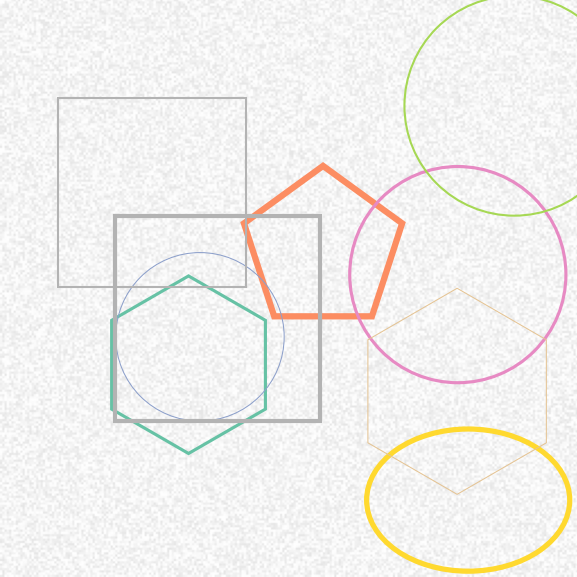[{"shape": "hexagon", "thickness": 1.5, "radius": 0.77, "center": [0.326, 0.368]}, {"shape": "pentagon", "thickness": 3, "radius": 0.72, "center": [0.559, 0.568]}, {"shape": "circle", "thickness": 0.5, "radius": 0.73, "center": [0.346, 0.416]}, {"shape": "circle", "thickness": 1.5, "radius": 0.94, "center": [0.793, 0.524]}, {"shape": "circle", "thickness": 1, "radius": 0.95, "center": [0.891, 0.816]}, {"shape": "oval", "thickness": 2.5, "radius": 0.88, "center": [0.811, 0.133]}, {"shape": "hexagon", "thickness": 0.5, "radius": 0.89, "center": [0.792, 0.322]}, {"shape": "square", "thickness": 2, "radius": 0.89, "center": [0.376, 0.447]}, {"shape": "square", "thickness": 1, "radius": 0.82, "center": [0.264, 0.666]}]